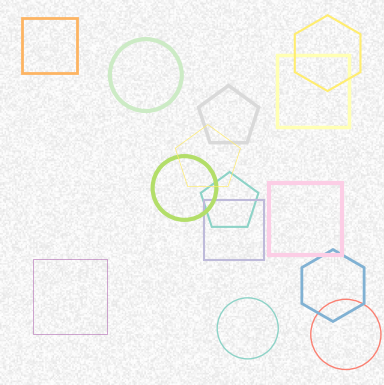[{"shape": "circle", "thickness": 1, "radius": 0.4, "center": [0.643, 0.147]}, {"shape": "pentagon", "thickness": 1.5, "radius": 0.39, "center": [0.596, 0.474]}, {"shape": "square", "thickness": 2.5, "radius": 0.47, "center": [0.813, 0.764]}, {"shape": "square", "thickness": 1.5, "radius": 0.39, "center": [0.608, 0.403]}, {"shape": "circle", "thickness": 1, "radius": 0.46, "center": [0.898, 0.131]}, {"shape": "hexagon", "thickness": 2, "radius": 0.47, "center": [0.865, 0.258]}, {"shape": "square", "thickness": 2, "radius": 0.36, "center": [0.128, 0.883]}, {"shape": "circle", "thickness": 3, "radius": 0.41, "center": [0.479, 0.512]}, {"shape": "square", "thickness": 3, "radius": 0.47, "center": [0.794, 0.431]}, {"shape": "pentagon", "thickness": 2.5, "radius": 0.41, "center": [0.594, 0.696]}, {"shape": "square", "thickness": 0.5, "radius": 0.48, "center": [0.181, 0.23]}, {"shape": "circle", "thickness": 3, "radius": 0.47, "center": [0.379, 0.805]}, {"shape": "pentagon", "thickness": 0.5, "radius": 0.45, "center": [0.54, 0.587]}, {"shape": "hexagon", "thickness": 1.5, "radius": 0.49, "center": [0.851, 0.862]}]